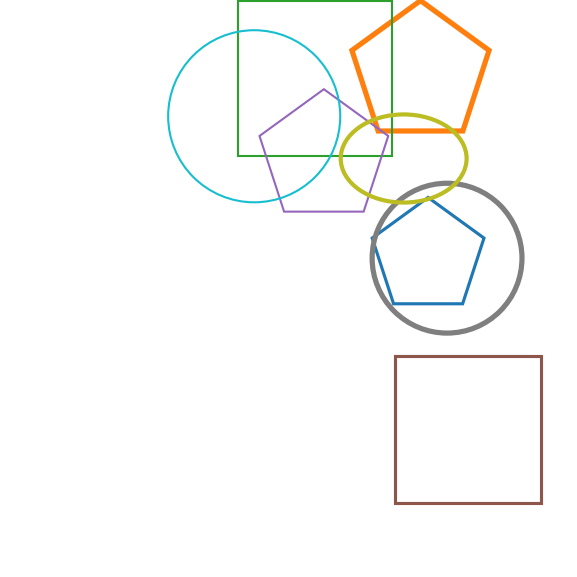[{"shape": "pentagon", "thickness": 1.5, "radius": 0.51, "center": [0.741, 0.555]}, {"shape": "pentagon", "thickness": 2.5, "radius": 0.62, "center": [0.728, 0.873]}, {"shape": "square", "thickness": 1, "radius": 0.67, "center": [0.545, 0.864]}, {"shape": "pentagon", "thickness": 1, "radius": 0.59, "center": [0.561, 0.727]}, {"shape": "square", "thickness": 1.5, "radius": 0.64, "center": [0.81, 0.255]}, {"shape": "circle", "thickness": 2.5, "radius": 0.65, "center": [0.774, 0.552]}, {"shape": "oval", "thickness": 2, "radius": 0.54, "center": [0.699, 0.725]}, {"shape": "circle", "thickness": 1, "radius": 0.74, "center": [0.44, 0.798]}]